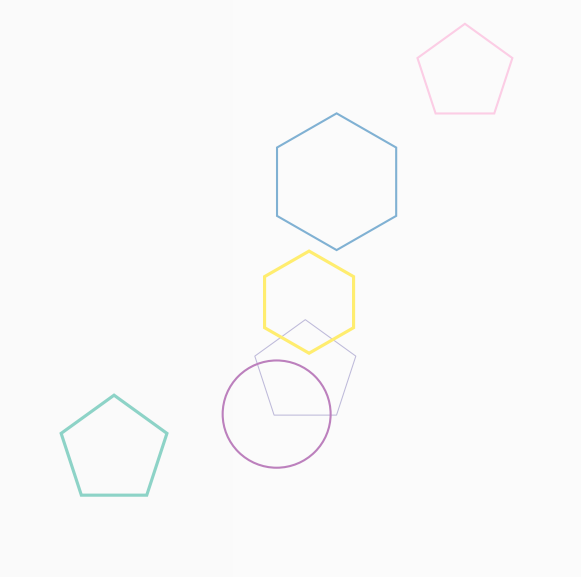[{"shape": "pentagon", "thickness": 1.5, "radius": 0.48, "center": [0.196, 0.219]}, {"shape": "pentagon", "thickness": 0.5, "radius": 0.46, "center": [0.525, 0.354]}, {"shape": "hexagon", "thickness": 1, "radius": 0.59, "center": [0.579, 0.684]}, {"shape": "pentagon", "thickness": 1, "radius": 0.43, "center": [0.8, 0.872]}, {"shape": "circle", "thickness": 1, "radius": 0.46, "center": [0.476, 0.282]}, {"shape": "hexagon", "thickness": 1.5, "radius": 0.44, "center": [0.532, 0.476]}]